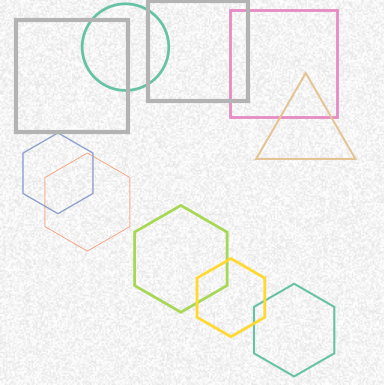[{"shape": "hexagon", "thickness": 1.5, "radius": 0.6, "center": [0.764, 0.143]}, {"shape": "circle", "thickness": 2, "radius": 0.56, "center": [0.326, 0.878]}, {"shape": "hexagon", "thickness": 0.5, "radius": 0.64, "center": [0.227, 0.475]}, {"shape": "hexagon", "thickness": 1, "radius": 0.52, "center": [0.151, 0.55]}, {"shape": "square", "thickness": 2, "radius": 0.69, "center": [0.737, 0.835]}, {"shape": "hexagon", "thickness": 2, "radius": 0.69, "center": [0.47, 0.328]}, {"shape": "hexagon", "thickness": 2, "radius": 0.51, "center": [0.6, 0.227]}, {"shape": "triangle", "thickness": 1.5, "radius": 0.74, "center": [0.794, 0.662]}, {"shape": "square", "thickness": 3, "radius": 0.73, "center": [0.187, 0.802]}, {"shape": "square", "thickness": 3, "radius": 0.65, "center": [0.513, 0.868]}]